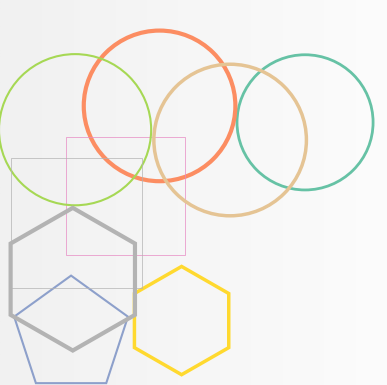[{"shape": "circle", "thickness": 2, "radius": 0.88, "center": [0.787, 0.682]}, {"shape": "circle", "thickness": 3, "radius": 0.98, "center": [0.412, 0.725]}, {"shape": "pentagon", "thickness": 1.5, "radius": 0.77, "center": [0.183, 0.13]}, {"shape": "square", "thickness": 0.5, "radius": 0.77, "center": [0.323, 0.492]}, {"shape": "circle", "thickness": 1.5, "radius": 0.98, "center": [0.194, 0.663]}, {"shape": "hexagon", "thickness": 2.5, "radius": 0.7, "center": [0.469, 0.167]}, {"shape": "circle", "thickness": 2.5, "radius": 0.98, "center": [0.594, 0.636]}, {"shape": "square", "thickness": 0.5, "radius": 0.84, "center": [0.197, 0.42]}, {"shape": "hexagon", "thickness": 3, "radius": 0.93, "center": [0.188, 0.275]}]